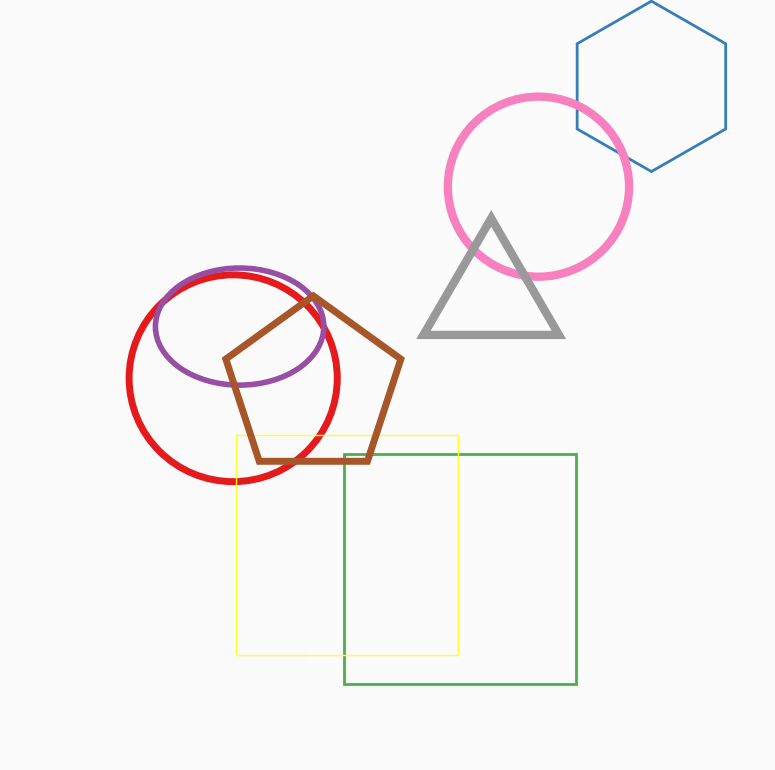[{"shape": "circle", "thickness": 2.5, "radius": 0.67, "center": [0.301, 0.509]}, {"shape": "hexagon", "thickness": 1, "radius": 0.55, "center": [0.841, 0.888]}, {"shape": "square", "thickness": 1, "radius": 0.75, "center": [0.593, 0.261]}, {"shape": "oval", "thickness": 2, "radius": 0.54, "center": [0.309, 0.576]}, {"shape": "square", "thickness": 0.5, "radius": 0.72, "center": [0.447, 0.292]}, {"shape": "pentagon", "thickness": 2.5, "radius": 0.59, "center": [0.404, 0.497]}, {"shape": "circle", "thickness": 3, "radius": 0.58, "center": [0.695, 0.758]}, {"shape": "triangle", "thickness": 3, "radius": 0.5, "center": [0.634, 0.615]}]